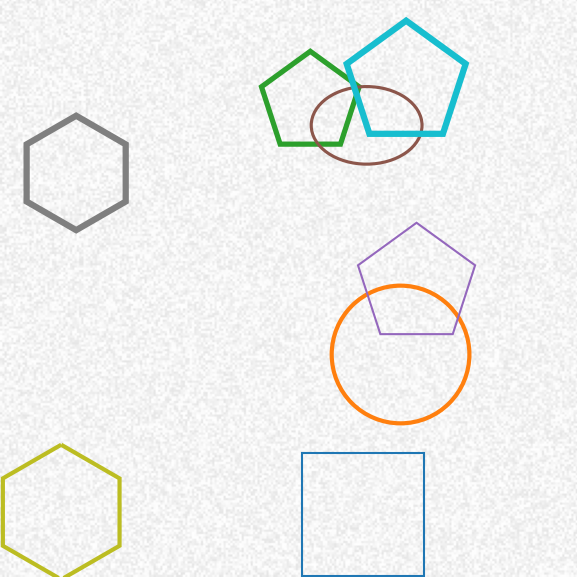[{"shape": "square", "thickness": 1, "radius": 0.53, "center": [0.629, 0.108]}, {"shape": "circle", "thickness": 2, "radius": 0.6, "center": [0.694, 0.385]}, {"shape": "pentagon", "thickness": 2.5, "radius": 0.44, "center": [0.537, 0.821]}, {"shape": "pentagon", "thickness": 1, "radius": 0.53, "center": [0.721, 0.507]}, {"shape": "oval", "thickness": 1.5, "radius": 0.48, "center": [0.635, 0.782]}, {"shape": "hexagon", "thickness": 3, "radius": 0.5, "center": [0.132, 0.7]}, {"shape": "hexagon", "thickness": 2, "radius": 0.58, "center": [0.106, 0.112]}, {"shape": "pentagon", "thickness": 3, "radius": 0.54, "center": [0.703, 0.855]}]